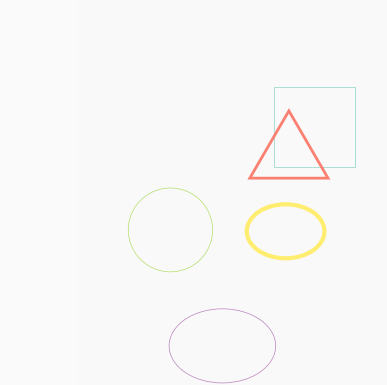[{"shape": "square", "thickness": 0.5, "radius": 0.52, "center": [0.812, 0.67]}, {"shape": "triangle", "thickness": 2, "radius": 0.58, "center": [0.746, 0.596]}, {"shape": "circle", "thickness": 0.5, "radius": 0.54, "center": [0.44, 0.403]}, {"shape": "oval", "thickness": 0.5, "radius": 0.69, "center": [0.574, 0.102]}, {"shape": "oval", "thickness": 3, "radius": 0.5, "center": [0.737, 0.399]}]